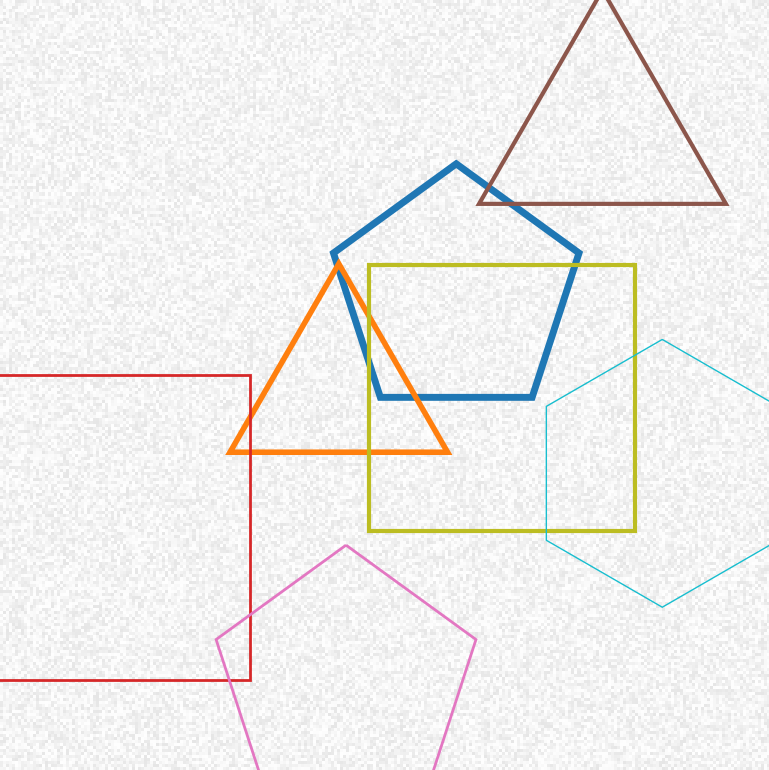[{"shape": "pentagon", "thickness": 2.5, "radius": 0.84, "center": [0.593, 0.62]}, {"shape": "triangle", "thickness": 2, "radius": 0.82, "center": [0.44, 0.494]}, {"shape": "square", "thickness": 1, "radius": 0.99, "center": [0.126, 0.315]}, {"shape": "triangle", "thickness": 1.5, "radius": 0.93, "center": [0.782, 0.828]}, {"shape": "pentagon", "thickness": 1, "radius": 0.89, "center": [0.449, 0.115]}, {"shape": "square", "thickness": 1.5, "radius": 0.86, "center": [0.651, 0.484]}, {"shape": "hexagon", "thickness": 0.5, "radius": 0.87, "center": [0.86, 0.385]}]